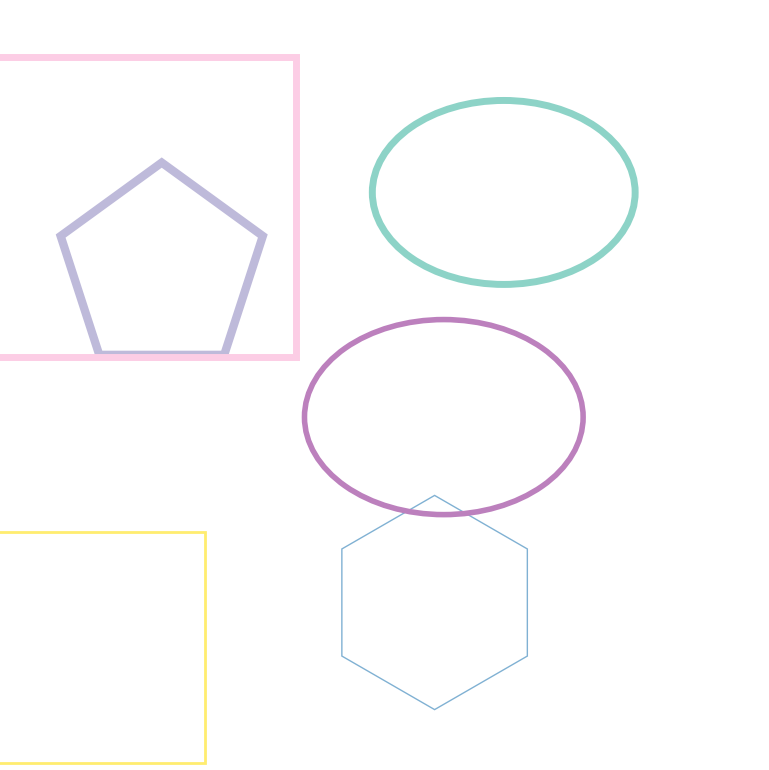[{"shape": "oval", "thickness": 2.5, "radius": 0.85, "center": [0.654, 0.75]}, {"shape": "pentagon", "thickness": 3, "radius": 0.69, "center": [0.21, 0.651]}, {"shape": "hexagon", "thickness": 0.5, "radius": 0.7, "center": [0.564, 0.218]}, {"shape": "square", "thickness": 2.5, "radius": 0.97, "center": [0.19, 0.731]}, {"shape": "oval", "thickness": 2, "radius": 0.9, "center": [0.576, 0.458]}, {"shape": "square", "thickness": 1, "radius": 0.75, "center": [0.117, 0.159]}]